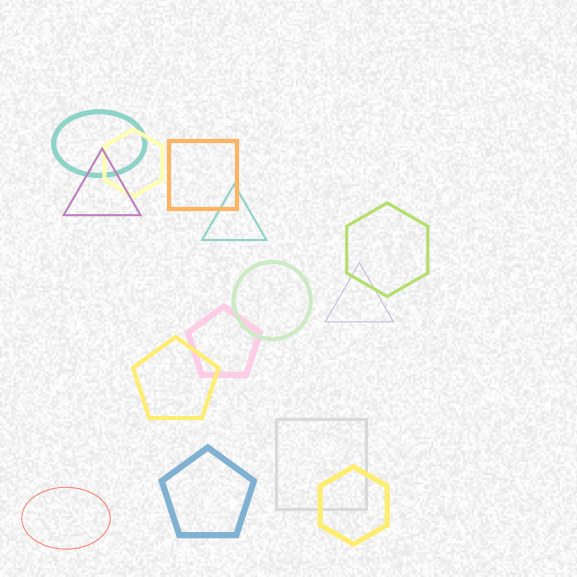[{"shape": "triangle", "thickness": 1, "radius": 0.32, "center": [0.406, 0.616]}, {"shape": "oval", "thickness": 2.5, "radius": 0.39, "center": [0.172, 0.75]}, {"shape": "hexagon", "thickness": 2, "radius": 0.29, "center": [0.231, 0.717]}, {"shape": "triangle", "thickness": 0.5, "radius": 0.34, "center": [0.622, 0.476]}, {"shape": "oval", "thickness": 0.5, "radius": 0.38, "center": [0.114, 0.102]}, {"shape": "pentagon", "thickness": 3, "radius": 0.42, "center": [0.36, 0.14]}, {"shape": "square", "thickness": 2, "radius": 0.3, "center": [0.352, 0.696]}, {"shape": "hexagon", "thickness": 1.5, "radius": 0.41, "center": [0.671, 0.567]}, {"shape": "pentagon", "thickness": 3, "radius": 0.33, "center": [0.388, 0.403]}, {"shape": "square", "thickness": 1.5, "radius": 0.39, "center": [0.555, 0.196]}, {"shape": "triangle", "thickness": 1, "radius": 0.38, "center": [0.177, 0.665]}, {"shape": "circle", "thickness": 2, "radius": 0.33, "center": [0.471, 0.479]}, {"shape": "pentagon", "thickness": 2, "radius": 0.39, "center": [0.304, 0.338]}, {"shape": "hexagon", "thickness": 2.5, "radius": 0.34, "center": [0.612, 0.124]}]